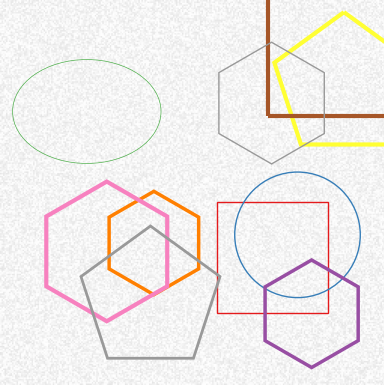[{"shape": "square", "thickness": 1, "radius": 0.72, "center": [0.708, 0.332]}, {"shape": "circle", "thickness": 1, "radius": 0.82, "center": [0.773, 0.39]}, {"shape": "oval", "thickness": 0.5, "radius": 0.96, "center": [0.225, 0.71]}, {"shape": "hexagon", "thickness": 2.5, "radius": 0.7, "center": [0.809, 0.185]}, {"shape": "hexagon", "thickness": 2.5, "radius": 0.67, "center": [0.4, 0.369]}, {"shape": "pentagon", "thickness": 3, "radius": 0.95, "center": [0.893, 0.778]}, {"shape": "square", "thickness": 3, "radius": 0.81, "center": [0.859, 0.861]}, {"shape": "hexagon", "thickness": 3, "radius": 0.91, "center": [0.277, 0.347]}, {"shape": "hexagon", "thickness": 1, "radius": 0.79, "center": [0.705, 0.732]}, {"shape": "pentagon", "thickness": 2, "radius": 0.95, "center": [0.391, 0.223]}]